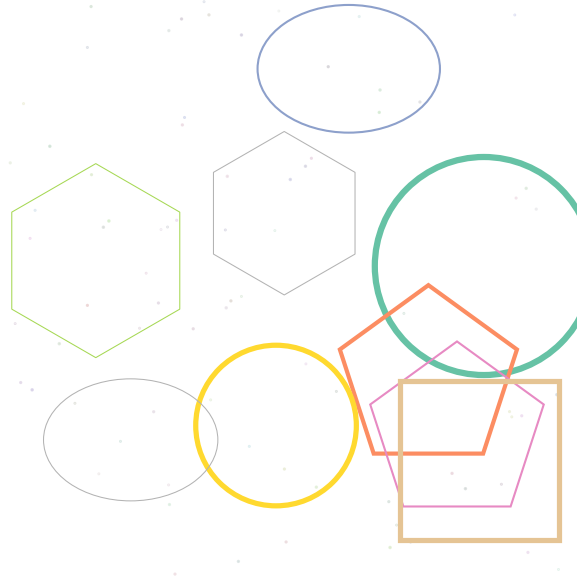[{"shape": "circle", "thickness": 3, "radius": 0.94, "center": [0.838, 0.539]}, {"shape": "pentagon", "thickness": 2, "radius": 0.81, "center": [0.742, 0.344]}, {"shape": "oval", "thickness": 1, "radius": 0.79, "center": [0.604, 0.88]}, {"shape": "pentagon", "thickness": 1, "radius": 0.79, "center": [0.791, 0.25]}, {"shape": "hexagon", "thickness": 0.5, "radius": 0.84, "center": [0.166, 0.548]}, {"shape": "circle", "thickness": 2.5, "radius": 0.7, "center": [0.478, 0.262]}, {"shape": "square", "thickness": 2.5, "radius": 0.69, "center": [0.83, 0.202]}, {"shape": "oval", "thickness": 0.5, "radius": 0.75, "center": [0.226, 0.237]}, {"shape": "hexagon", "thickness": 0.5, "radius": 0.71, "center": [0.492, 0.63]}]